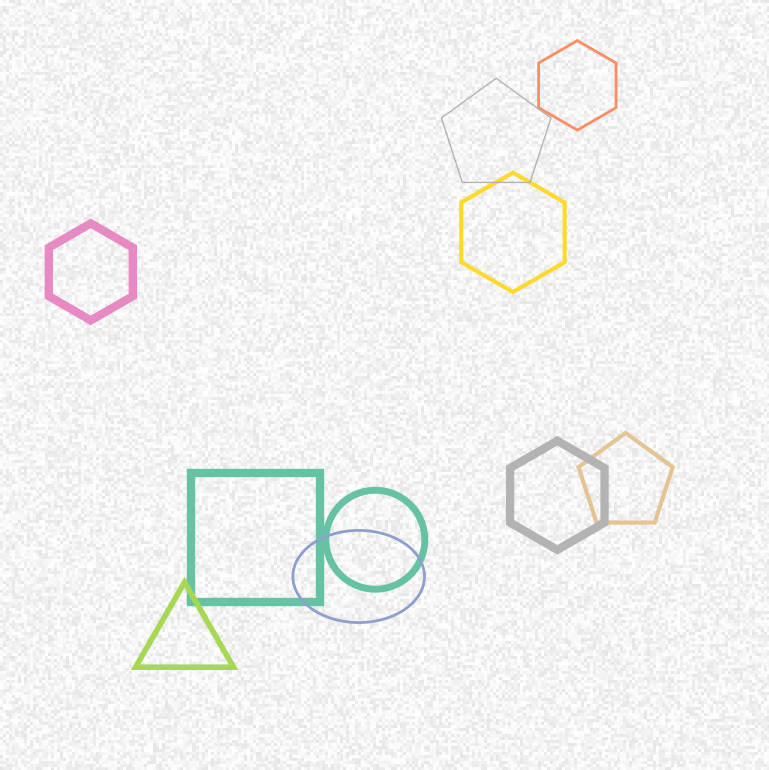[{"shape": "square", "thickness": 3, "radius": 0.42, "center": [0.331, 0.302]}, {"shape": "circle", "thickness": 2.5, "radius": 0.32, "center": [0.487, 0.299]}, {"shape": "hexagon", "thickness": 1, "radius": 0.29, "center": [0.75, 0.889]}, {"shape": "oval", "thickness": 1, "radius": 0.43, "center": [0.466, 0.251]}, {"shape": "hexagon", "thickness": 3, "radius": 0.32, "center": [0.118, 0.647]}, {"shape": "triangle", "thickness": 2, "radius": 0.37, "center": [0.24, 0.17]}, {"shape": "hexagon", "thickness": 1.5, "radius": 0.39, "center": [0.666, 0.698]}, {"shape": "pentagon", "thickness": 1.5, "radius": 0.32, "center": [0.812, 0.373]}, {"shape": "hexagon", "thickness": 3, "radius": 0.35, "center": [0.724, 0.357]}, {"shape": "pentagon", "thickness": 0.5, "radius": 0.37, "center": [0.644, 0.824]}]